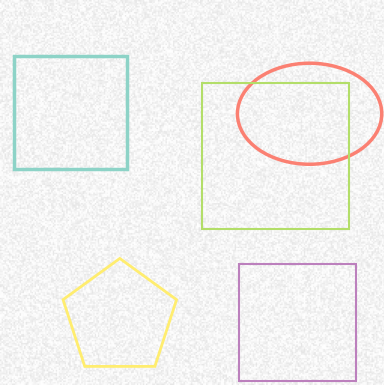[{"shape": "square", "thickness": 2.5, "radius": 0.73, "center": [0.184, 0.707]}, {"shape": "oval", "thickness": 2.5, "radius": 0.94, "center": [0.804, 0.705]}, {"shape": "square", "thickness": 1.5, "radius": 0.95, "center": [0.716, 0.596]}, {"shape": "square", "thickness": 1.5, "radius": 0.77, "center": [0.773, 0.162]}, {"shape": "pentagon", "thickness": 2, "radius": 0.77, "center": [0.311, 0.174]}]